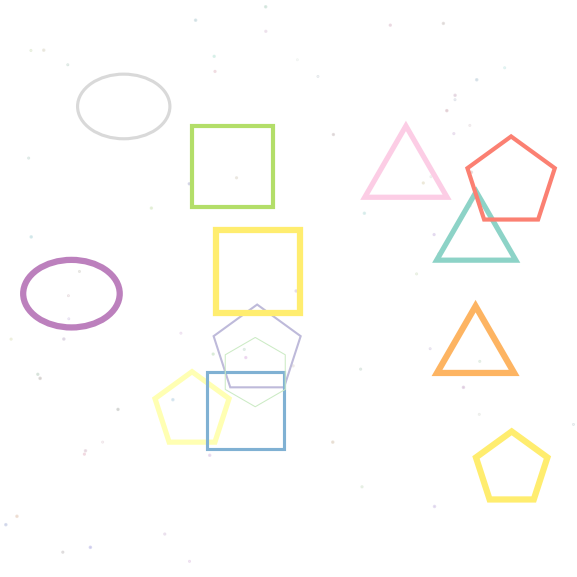[{"shape": "triangle", "thickness": 2.5, "radius": 0.4, "center": [0.825, 0.588]}, {"shape": "pentagon", "thickness": 2.5, "radius": 0.34, "center": [0.333, 0.288]}, {"shape": "pentagon", "thickness": 1, "radius": 0.4, "center": [0.445, 0.393]}, {"shape": "pentagon", "thickness": 2, "radius": 0.4, "center": [0.885, 0.683]}, {"shape": "square", "thickness": 1.5, "radius": 0.33, "center": [0.426, 0.289]}, {"shape": "triangle", "thickness": 3, "radius": 0.39, "center": [0.824, 0.392]}, {"shape": "square", "thickness": 2, "radius": 0.35, "center": [0.402, 0.71]}, {"shape": "triangle", "thickness": 2.5, "radius": 0.41, "center": [0.703, 0.699]}, {"shape": "oval", "thickness": 1.5, "radius": 0.4, "center": [0.214, 0.815]}, {"shape": "oval", "thickness": 3, "radius": 0.42, "center": [0.124, 0.491]}, {"shape": "hexagon", "thickness": 0.5, "radius": 0.3, "center": [0.442, 0.355]}, {"shape": "pentagon", "thickness": 3, "radius": 0.33, "center": [0.886, 0.187]}, {"shape": "square", "thickness": 3, "radius": 0.36, "center": [0.446, 0.529]}]